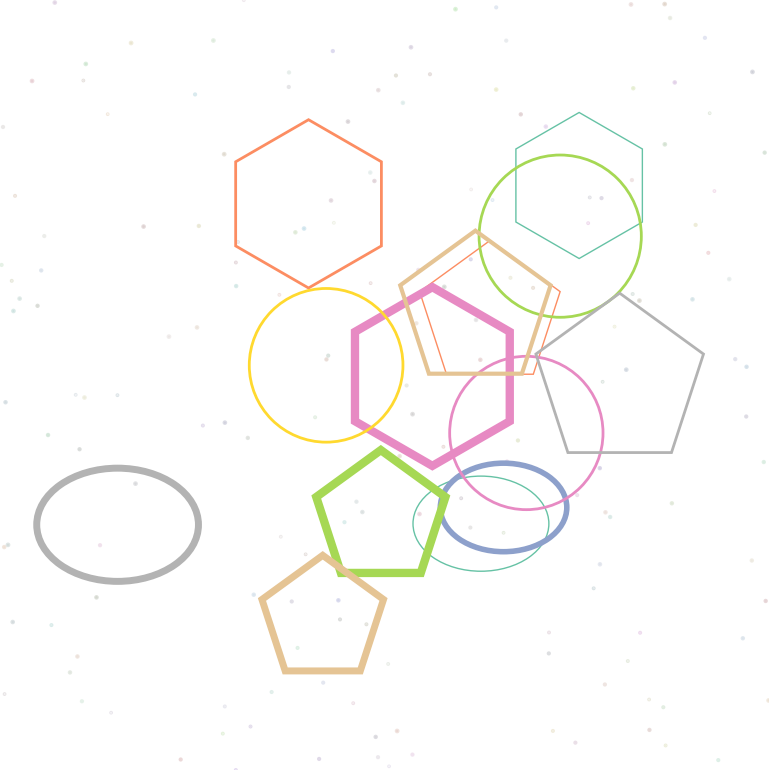[{"shape": "hexagon", "thickness": 0.5, "radius": 0.47, "center": [0.752, 0.759]}, {"shape": "oval", "thickness": 0.5, "radius": 0.44, "center": [0.625, 0.32]}, {"shape": "hexagon", "thickness": 1, "radius": 0.55, "center": [0.401, 0.735]}, {"shape": "pentagon", "thickness": 0.5, "radius": 0.48, "center": [0.636, 0.592]}, {"shape": "oval", "thickness": 2, "radius": 0.41, "center": [0.654, 0.341]}, {"shape": "hexagon", "thickness": 3, "radius": 0.58, "center": [0.562, 0.511]}, {"shape": "circle", "thickness": 1, "radius": 0.5, "center": [0.684, 0.438]}, {"shape": "circle", "thickness": 1, "radius": 0.53, "center": [0.728, 0.693]}, {"shape": "pentagon", "thickness": 3, "radius": 0.44, "center": [0.495, 0.327]}, {"shape": "circle", "thickness": 1, "radius": 0.5, "center": [0.424, 0.526]}, {"shape": "pentagon", "thickness": 1.5, "radius": 0.51, "center": [0.617, 0.598]}, {"shape": "pentagon", "thickness": 2.5, "radius": 0.41, "center": [0.419, 0.196]}, {"shape": "oval", "thickness": 2.5, "radius": 0.53, "center": [0.153, 0.318]}, {"shape": "pentagon", "thickness": 1, "radius": 0.57, "center": [0.805, 0.505]}]